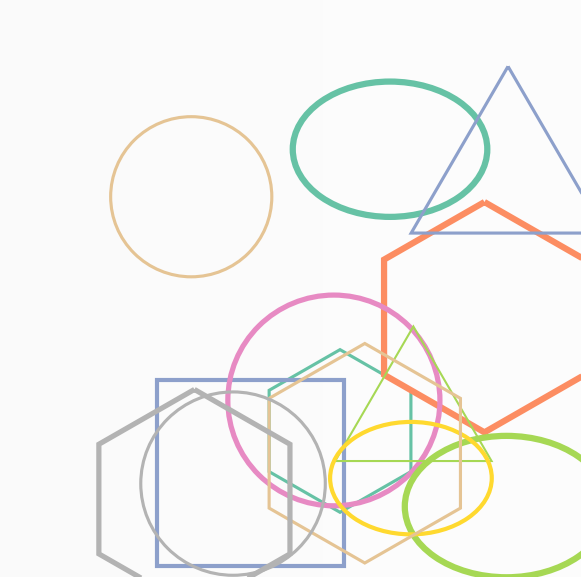[{"shape": "hexagon", "thickness": 1.5, "radius": 0.7, "center": [0.585, 0.253]}, {"shape": "oval", "thickness": 3, "radius": 0.84, "center": [0.671, 0.741]}, {"shape": "hexagon", "thickness": 3, "radius": 1.0, "center": [0.833, 0.45]}, {"shape": "triangle", "thickness": 1.5, "radius": 0.96, "center": [0.874, 0.692]}, {"shape": "square", "thickness": 2, "radius": 0.8, "center": [0.431, 0.18]}, {"shape": "circle", "thickness": 2.5, "radius": 0.91, "center": [0.574, 0.306]}, {"shape": "triangle", "thickness": 1, "radius": 0.78, "center": [0.711, 0.278]}, {"shape": "oval", "thickness": 3, "radius": 0.87, "center": [0.871, 0.122]}, {"shape": "oval", "thickness": 2, "radius": 0.7, "center": [0.707, 0.171]}, {"shape": "hexagon", "thickness": 1.5, "radius": 0.95, "center": [0.628, 0.214]}, {"shape": "circle", "thickness": 1.5, "radius": 0.69, "center": [0.329, 0.658]}, {"shape": "circle", "thickness": 1.5, "radius": 0.79, "center": [0.401, 0.162]}, {"shape": "hexagon", "thickness": 2.5, "radius": 0.95, "center": [0.334, 0.135]}]